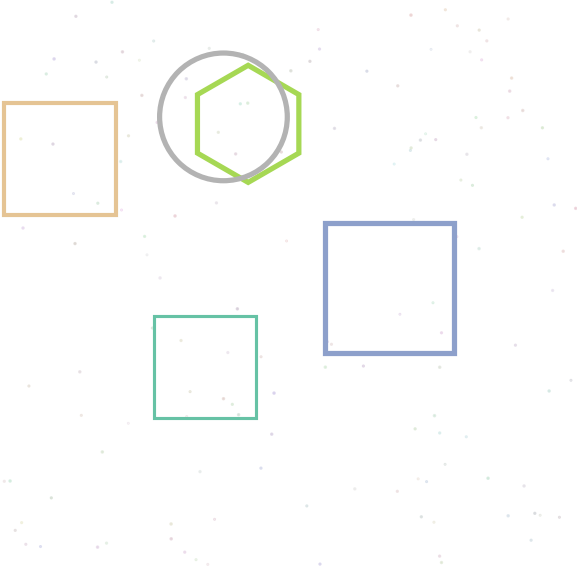[{"shape": "square", "thickness": 1.5, "radius": 0.44, "center": [0.355, 0.363]}, {"shape": "square", "thickness": 2.5, "radius": 0.56, "center": [0.674, 0.501]}, {"shape": "hexagon", "thickness": 2.5, "radius": 0.51, "center": [0.43, 0.785]}, {"shape": "square", "thickness": 2, "radius": 0.49, "center": [0.103, 0.724]}, {"shape": "circle", "thickness": 2.5, "radius": 0.55, "center": [0.387, 0.797]}]